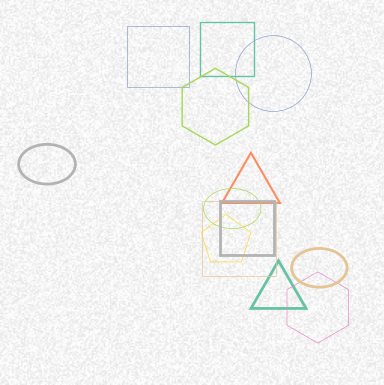[{"shape": "square", "thickness": 1, "radius": 0.35, "center": [0.591, 0.873]}, {"shape": "triangle", "thickness": 2, "radius": 0.41, "center": [0.723, 0.24]}, {"shape": "triangle", "thickness": 1.5, "radius": 0.43, "center": [0.652, 0.516]}, {"shape": "square", "thickness": 0.5, "radius": 0.4, "center": [0.411, 0.854]}, {"shape": "circle", "thickness": 0.5, "radius": 0.49, "center": [0.71, 0.809]}, {"shape": "hexagon", "thickness": 0.5, "radius": 0.46, "center": [0.825, 0.201]}, {"shape": "oval", "thickness": 0.5, "radius": 0.37, "center": [0.603, 0.458]}, {"shape": "hexagon", "thickness": 1, "radius": 0.5, "center": [0.559, 0.723]}, {"shape": "pentagon", "thickness": 0.5, "radius": 0.34, "center": [0.587, 0.375]}, {"shape": "oval", "thickness": 2, "radius": 0.36, "center": [0.829, 0.304]}, {"shape": "square", "thickness": 0.5, "radius": 0.48, "center": [0.621, 0.38]}, {"shape": "square", "thickness": 2, "radius": 0.35, "center": [0.641, 0.408]}, {"shape": "oval", "thickness": 2, "radius": 0.37, "center": [0.122, 0.573]}]